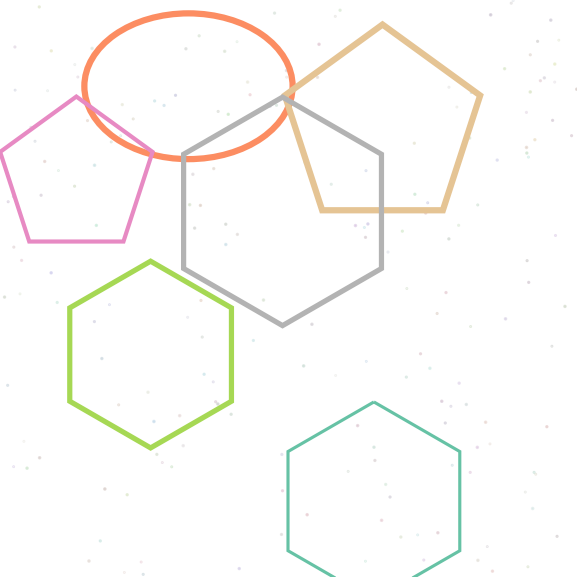[{"shape": "hexagon", "thickness": 1.5, "radius": 0.86, "center": [0.647, 0.131]}, {"shape": "oval", "thickness": 3, "radius": 0.9, "center": [0.326, 0.85]}, {"shape": "pentagon", "thickness": 2, "radius": 0.69, "center": [0.132, 0.693]}, {"shape": "hexagon", "thickness": 2.5, "radius": 0.81, "center": [0.261, 0.385]}, {"shape": "pentagon", "thickness": 3, "radius": 0.89, "center": [0.662, 0.779]}, {"shape": "hexagon", "thickness": 2.5, "radius": 0.99, "center": [0.489, 0.633]}]